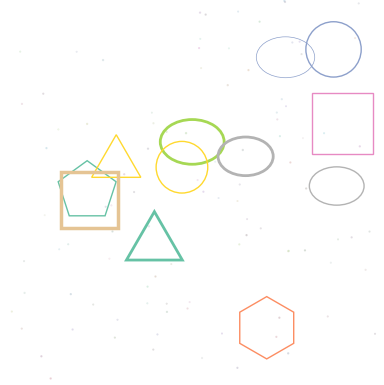[{"shape": "pentagon", "thickness": 1, "radius": 0.4, "center": [0.226, 0.503]}, {"shape": "triangle", "thickness": 2, "radius": 0.42, "center": [0.401, 0.366]}, {"shape": "hexagon", "thickness": 1, "radius": 0.4, "center": [0.693, 0.149]}, {"shape": "oval", "thickness": 0.5, "radius": 0.38, "center": [0.742, 0.851]}, {"shape": "circle", "thickness": 1, "radius": 0.36, "center": [0.866, 0.872]}, {"shape": "square", "thickness": 1, "radius": 0.39, "center": [0.89, 0.679]}, {"shape": "oval", "thickness": 2, "radius": 0.41, "center": [0.499, 0.631]}, {"shape": "circle", "thickness": 1, "radius": 0.34, "center": [0.473, 0.566]}, {"shape": "triangle", "thickness": 1, "radius": 0.37, "center": [0.302, 0.576]}, {"shape": "square", "thickness": 2.5, "radius": 0.37, "center": [0.233, 0.48]}, {"shape": "oval", "thickness": 1, "radius": 0.36, "center": [0.875, 0.517]}, {"shape": "oval", "thickness": 2, "radius": 0.36, "center": [0.638, 0.594]}]